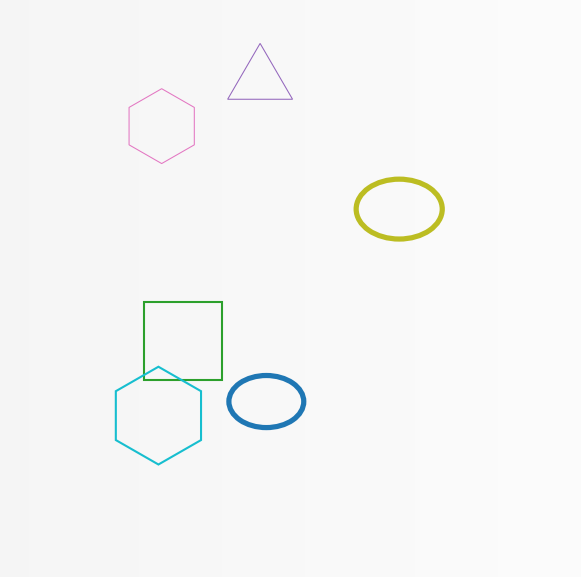[{"shape": "oval", "thickness": 2.5, "radius": 0.32, "center": [0.458, 0.304]}, {"shape": "square", "thickness": 1, "radius": 0.34, "center": [0.315, 0.409]}, {"shape": "triangle", "thickness": 0.5, "radius": 0.32, "center": [0.447, 0.859]}, {"shape": "hexagon", "thickness": 0.5, "radius": 0.32, "center": [0.278, 0.781]}, {"shape": "oval", "thickness": 2.5, "radius": 0.37, "center": [0.687, 0.637]}, {"shape": "hexagon", "thickness": 1, "radius": 0.42, "center": [0.273, 0.279]}]